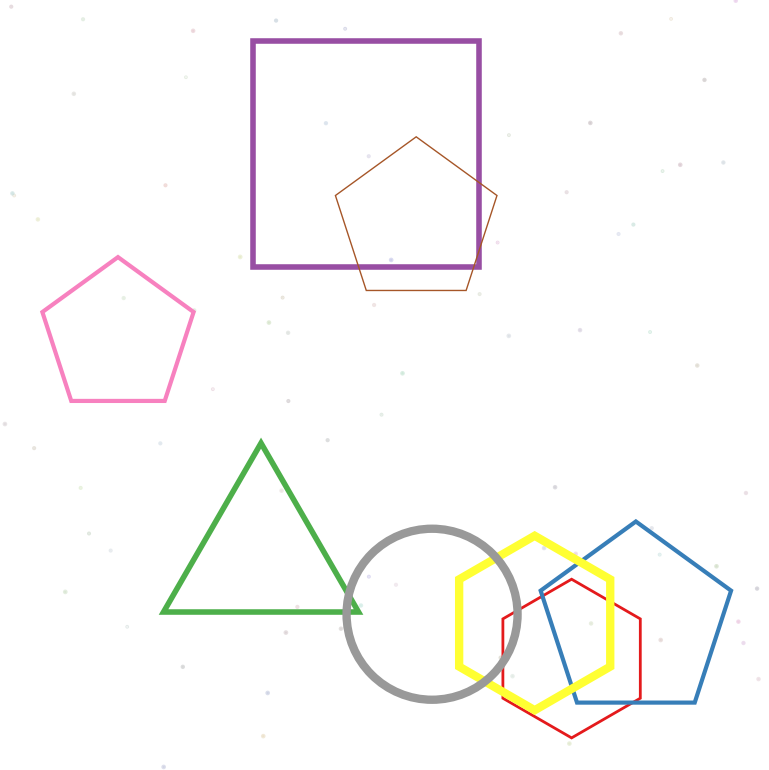[{"shape": "hexagon", "thickness": 1, "radius": 0.52, "center": [0.742, 0.145]}, {"shape": "pentagon", "thickness": 1.5, "radius": 0.65, "center": [0.826, 0.193]}, {"shape": "triangle", "thickness": 2, "radius": 0.73, "center": [0.339, 0.278]}, {"shape": "square", "thickness": 2, "radius": 0.73, "center": [0.475, 0.8]}, {"shape": "hexagon", "thickness": 3, "radius": 0.57, "center": [0.694, 0.191]}, {"shape": "pentagon", "thickness": 0.5, "radius": 0.55, "center": [0.541, 0.712]}, {"shape": "pentagon", "thickness": 1.5, "radius": 0.52, "center": [0.153, 0.563]}, {"shape": "circle", "thickness": 3, "radius": 0.56, "center": [0.561, 0.202]}]